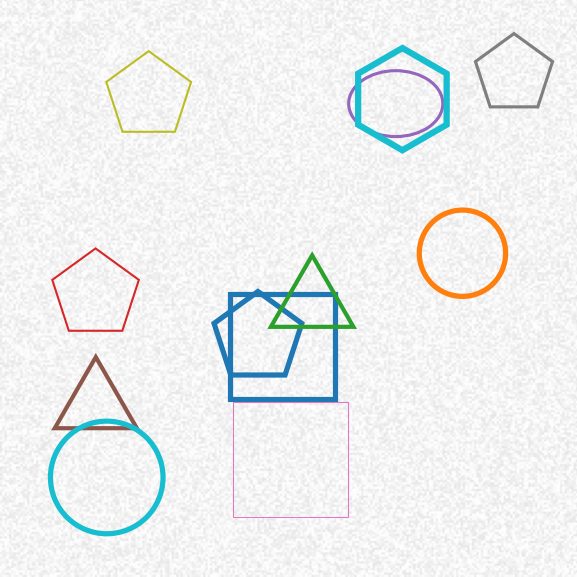[{"shape": "pentagon", "thickness": 2.5, "radius": 0.4, "center": [0.447, 0.414]}, {"shape": "square", "thickness": 2.5, "radius": 0.45, "center": [0.49, 0.4]}, {"shape": "circle", "thickness": 2.5, "radius": 0.37, "center": [0.801, 0.561]}, {"shape": "triangle", "thickness": 2, "radius": 0.41, "center": [0.541, 0.474]}, {"shape": "pentagon", "thickness": 1, "radius": 0.39, "center": [0.165, 0.49]}, {"shape": "oval", "thickness": 1.5, "radius": 0.41, "center": [0.685, 0.82]}, {"shape": "triangle", "thickness": 2, "radius": 0.41, "center": [0.166, 0.299]}, {"shape": "square", "thickness": 0.5, "radius": 0.5, "center": [0.503, 0.203]}, {"shape": "pentagon", "thickness": 1.5, "radius": 0.35, "center": [0.89, 0.871]}, {"shape": "pentagon", "thickness": 1, "radius": 0.39, "center": [0.257, 0.833]}, {"shape": "circle", "thickness": 2.5, "radius": 0.49, "center": [0.185, 0.172]}, {"shape": "hexagon", "thickness": 3, "radius": 0.44, "center": [0.697, 0.827]}]